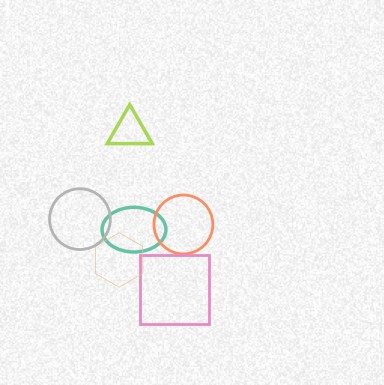[{"shape": "oval", "thickness": 2.5, "radius": 0.41, "center": [0.348, 0.404]}, {"shape": "circle", "thickness": 2, "radius": 0.38, "center": [0.476, 0.417]}, {"shape": "square", "thickness": 2, "radius": 0.45, "center": [0.453, 0.248]}, {"shape": "triangle", "thickness": 2.5, "radius": 0.34, "center": [0.337, 0.661]}, {"shape": "hexagon", "thickness": 0.5, "radius": 0.35, "center": [0.31, 0.325]}, {"shape": "circle", "thickness": 2, "radius": 0.39, "center": [0.208, 0.431]}]